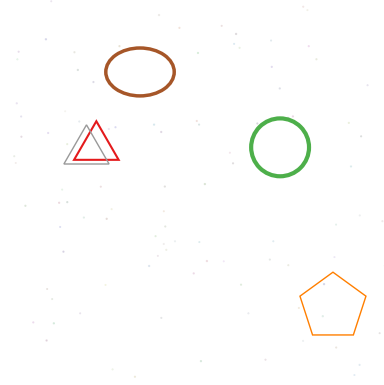[{"shape": "triangle", "thickness": 1.5, "radius": 0.33, "center": [0.25, 0.618]}, {"shape": "circle", "thickness": 3, "radius": 0.38, "center": [0.728, 0.617]}, {"shape": "pentagon", "thickness": 1, "radius": 0.45, "center": [0.865, 0.203]}, {"shape": "oval", "thickness": 2.5, "radius": 0.44, "center": [0.364, 0.813]}, {"shape": "triangle", "thickness": 1, "radius": 0.34, "center": [0.225, 0.608]}]